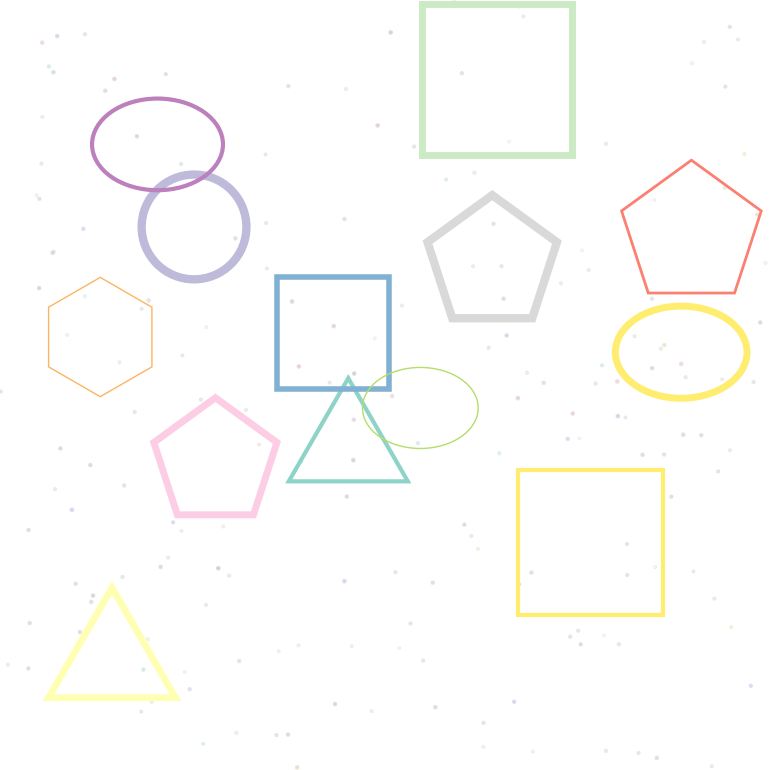[{"shape": "triangle", "thickness": 1.5, "radius": 0.45, "center": [0.452, 0.42]}, {"shape": "triangle", "thickness": 2.5, "radius": 0.48, "center": [0.145, 0.142]}, {"shape": "circle", "thickness": 3, "radius": 0.34, "center": [0.252, 0.705]}, {"shape": "pentagon", "thickness": 1, "radius": 0.48, "center": [0.898, 0.697]}, {"shape": "square", "thickness": 2, "radius": 0.36, "center": [0.433, 0.568]}, {"shape": "hexagon", "thickness": 0.5, "radius": 0.39, "center": [0.13, 0.562]}, {"shape": "oval", "thickness": 0.5, "radius": 0.38, "center": [0.546, 0.47]}, {"shape": "pentagon", "thickness": 2.5, "radius": 0.42, "center": [0.28, 0.399]}, {"shape": "pentagon", "thickness": 3, "radius": 0.44, "center": [0.639, 0.658]}, {"shape": "oval", "thickness": 1.5, "radius": 0.43, "center": [0.205, 0.812]}, {"shape": "square", "thickness": 2.5, "radius": 0.49, "center": [0.646, 0.897]}, {"shape": "square", "thickness": 1.5, "radius": 0.47, "center": [0.767, 0.295]}, {"shape": "oval", "thickness": 2.5, "radius": 0.43, "center": [0.885, 0.543]}]